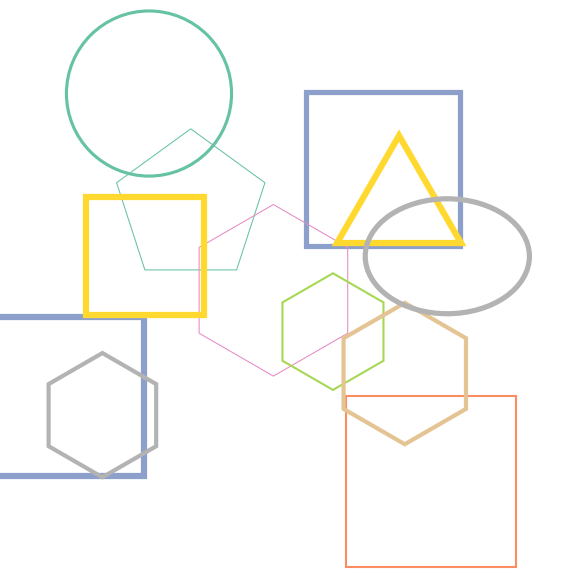[{"shape": "circle", "thickness": 1.5, "radius": 0.71, "center": [0.258, 0.837]}, {"shape": "pentagon", "thickness": 0.5, "radius": 0.68, "center": [0.33, 0.641]}, {"shape": "square", "thickness": 1, "radius": 0.74, "center": [0.747, 0.165]}, {"shape": "square", "thickness": 2.5, "radius": 0.67, "center": [0.663, 0.706]}, {"shape": "square", "thickness": 3, "radius": 0.69, "center": [0.112, 0.312]}, {"shape": "hexagon", "thickness": 0.5, "radius": 0.74, "center": [0.473, 0.496]}, {"shape": "hexagon", "thickness": 1, "radius": 0.5, "center": [0.577, 0.425]}, {"shape": "square", "thickness": 3, "radius": 0.51, "center": [0.251, 0.556]}, {"shape": "triangle", "thickness": 3, "radius": 0.62, "center": [0.691, 0.64]}, {"shape": "hexagon", "thickness": 2, "radius": 0.61, "center": [0.701, 0.352]}, {"shape": "oval", "thickness": 2.5, "radius": 0.71, "center": [0.775, 0.555]}, {"shape": "hexagon", "thickness": 2, "radius": 0.54, "center": [0.177, 0.28]}]